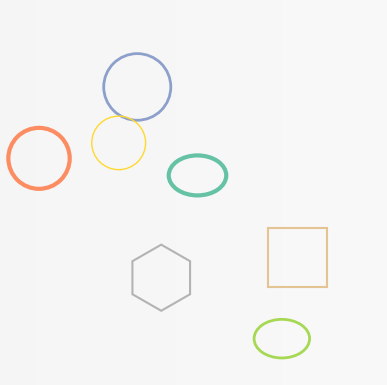[{"shape": "oval", "thickness": 3, "radius": 0.37, "center": [0.51, 0.544]}, {"shape": "circle", "thickness": 3, "radius": 0.4, "center": [0.101, 0.589]}, {"shape": "circle", "thickness": 2, "radius": 0.43, "center": [0.354, 0.774]}, {"shape": "oval", "thickness": 2, "radius": 0.36, "center": [0.727, 0.12]}, {"shape": "circle", "thickness": 1, "radius": 0.35, "center": [0.306, 0.629]}, {"shape": "square", "thickness": 1.5, "radius": 0.38, "center": [0.768, 0.332]}, {"shape": "hexagon", "thickness": 1.5, "radius": 0.43, "center": [0.416, 0.279]}]